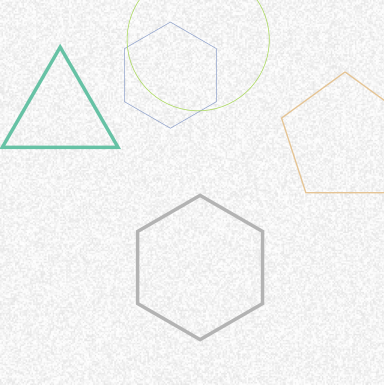[{"shape": "triangle", "thickness": 2.5, "radius": 0.87, "center": [0.156, 0.704]}, {"shape": "hexagon", "thickness": 0.5, "radius": 0.69, "center": [0.443, 0.805]}, {"shape": "circle", "thickness": 0.5, "radius": 0.92, "center": [0.515, 0.897]}, {"shape": "pentagon", "thickness": 1, "radius": 0.87, "center": [0.896, 0.64]}, {"shape": "hexagon", "thickness": 2.5, "radius": 0.94, "center": [0.52, 0.305]}]